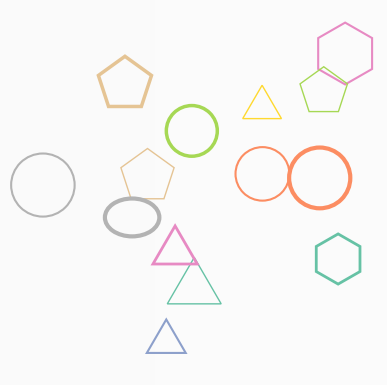[{"shape": "triangle", "thickness": 1, "radius": 0.4, "center": [0.501, 0.251]}, {"shape": "hexagon", "thickness": 2, "radius": 0.33, "center": [0.873, 0.327]}, {"shape": "circle", "thickness": 1.5, "radius": 0.35, "center": [0.677, 0.548]}, {"shape": "circle", "thickness": 3, "radius": 0.39, "center": [0.825, 0.538]}, {"shape": "triangle", "thickness": 1.5, "radius": 0.29, "center": [0.429, 0.112]}, {"shape": "hexagon", "thickness": 1.5, "radius": 0.4, "center": [0.891, 0.861]}, {"shape": "triangle", "thickness": 2, "radius": 0.33, "center": [0.452, 0.347]}, {"shape": "pentagon", "thickness": 1, "radius": 0.32, "center": [0.835, 0.762]}, {"shape": "circle", "thickness": 2.5, "radius": 0.33, "center": [0.495, 0.66]}, {"shape": "triangle", "thickness": 1, "radius": 0.29, "center": [0.676, 0.721]}, {"shape": "pentagon", "thickness": 2.5, "radius": 0.36, "center": [0.322, 0.782]}, {"shape": "pentagon", "thickness": 1, "radius": 0.36, "center": [0.381, 0.542]}, {"shape": "oval", "thickness": 3, "radius": 0.35, "center": [0.341, 0.435]}, {"shape": "circle", "thickness": 1.5, "radius": 0.41, "center": [0.111, 0.519]}]